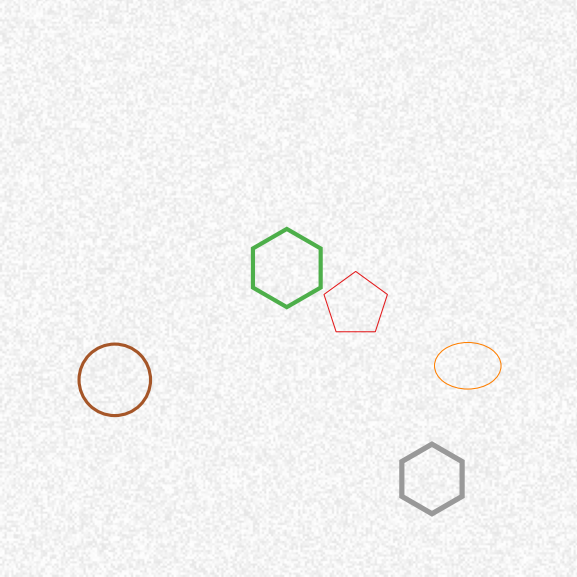[{"shape": "pentagon", "thickness": 0.5, "radius": 0.29, "center": [0.616, 0.471]}, {"shape": "hexagon", "thickness": 2, "radius": 0.34, "center": [0.497, 0.535]}, {"shape": "oval", "thickness": 0.5, "radius": 0.29, "center": [0.81, 0.366]}, {"shape": "circle", "thickness": 1.5, "radius": 0.31, "center": [0.199, 0.341]}, {"shape": "hexagon", "thickness": 2.5, "radius": 0.3, "center": [0.748, 0.17]}]